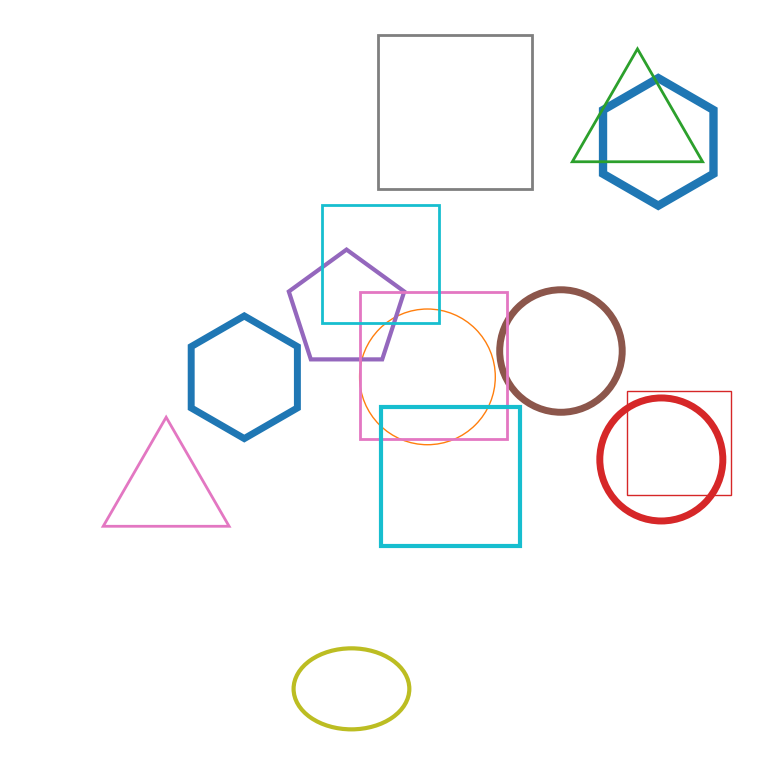[{"shape": "hexagon", "thickness": 3, "radius": 0.41, "center": [0.855, 0.816]}, {"shape": "hexagon", "thickness": 2.5, "radius": 0.4, "center": [0.317, 0.51]}, {"shape": "circle", "thickness": 0.5, "radius": 0.44, "center": [0.555, 0.511]}, {"shape": "triangle", "thickness": 1, "radius": 0.49, "center": [0.828, 0.839]}, {"shape": "circle", "thickness": 2.5, "radius": 0.4, "center": [0.859, 0.403]}, {"shape": "square", "thickness": 0.5, "radius": 0.34, "center": [0.882, 0.425]}, {"shape": "pentagon", "thickness": 1.5, "radius": 0.39, "center": [0.45, 0.597]}, {"shape": "circle", "thickness": 2.5, "radius": 0.4, "center": [0.729, 0.544]}, {"shape": "triangle", "thickness": 1, "radius": 0.47, "center": [0.216, 0.364]}, {"shape": "square", "thickness": 1, "radius": 0.48, "center": [0.563, 0.526]}, {"shape": "square", "thickness": 1, "radius": 0.5, "center": [0.591, 0.855]}, {"shape": "oval", "thickness": 1.5, "radius": 0.38, "center": [0.456, 0.105]}, {"shape": "square", "thickness": 1.5, "radius": 0.45, "center": [0.585, 0.381]}, {"shape": "square", "thickness": 1, "radius": 0.38, "center": [0.494, 0.657]}]